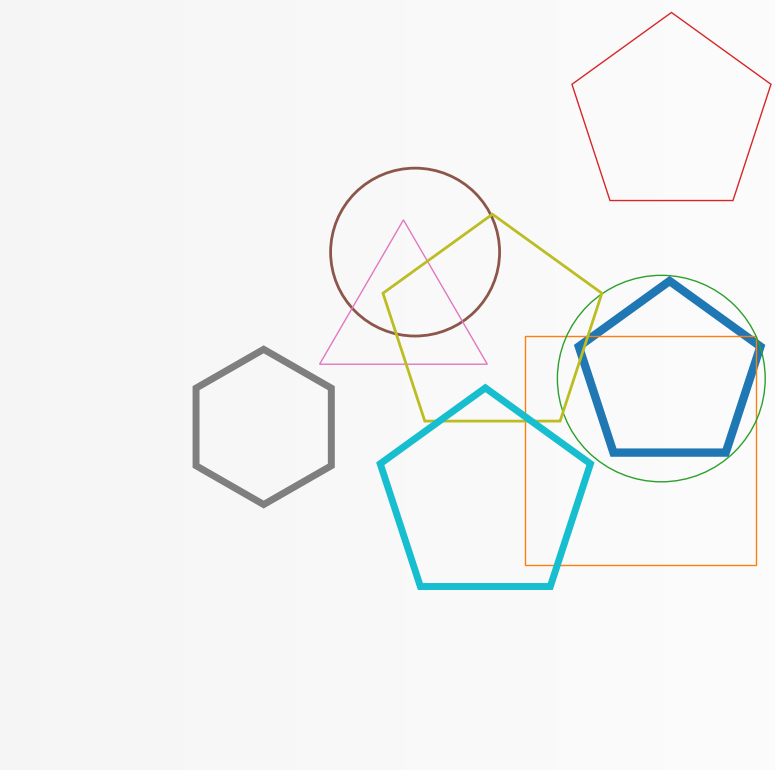[{"shape": "pentagon", "thickness": 3, "radius": 0.62, "center": [0.864, 0.512]}, {"shape": "square", "thickness": 0.5, "radius": 0.74, "center": [0.826, 0.415]}, {"shape": "circle", "thickness": 0.5, "radius": 0.67, "center": [0.853, 0.508]}, {"shape": "pentagon", "thickness": 0.5, "radius": 0.68, "center": [0.866, 0.849]}, {"shape": "circle", "thickness": 1, "radius": 0.55, "center": [0.536, 0.673]}, {"shape": "triangle", "thickness": 0.5, "radius": 0.62, "center": [0.521, 0.589]}, {"shape": "hexagon", "thickness": 2.5, "radius": 0.5, "center": [0.34, 0.446]}, {"shape": "pentagon", "thickness": 1, "radius": 0.74, "center": [0.635, 0.573]}, {"shape": "pentagon", "thickness": 2.5, "radius": 0.71, "center": [0.626, 0.354]}]